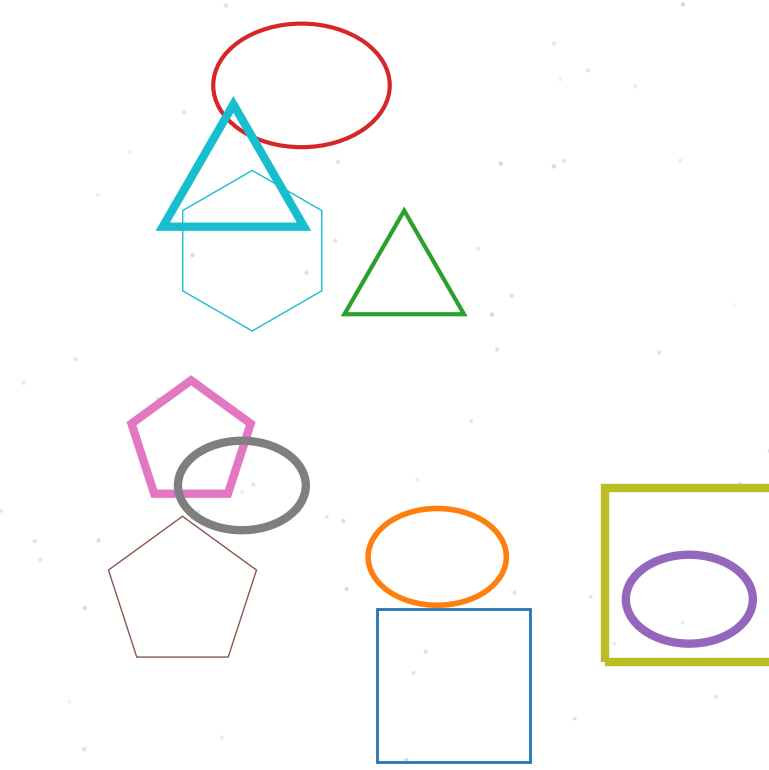[{"shape": "square", "thickness": 1, "radius": 0.5, "center": [0.589, 0.11]}, {"shape": "oval", "thickness": 2, "radius": 0.45, "center": [0.568, 0.277]}, {"shape": "triangle", "thickness": 1.5, "radius": 0.45, "center": [0.525, 0.637]}, {"shape": "oval", "thickness": 1.5, "radius": 0.57, "center": [0.392, 0.889]}, {"shape": "oval", "thickness": 3, "radius": 0.41, "center": [0.895, 0.222]}, {"shape": "pentagon", "thickness": 0.5, "radius": 0.51, "center": [0.237, 0.228]}, {"shape": "pentagon", "thickness": 3, "radius": 0.41, "center": [0.248, 0.425]}, {"shape": "oval", "thickness": 3, "radius": 0.42, "center": [0.314, 0.37]}, {"shape": "square", "thickness": 3, "radius": 0.57, "center": [0.9, 0.253]}, {"shape": "hexagon", "thickness": 0.5, "radius": 0.52, "center": [0.328, 0.674]}, {"shape": "triangle", "thickness": 3, "radius": 0.53, "center": [0.303, 0.759]}]